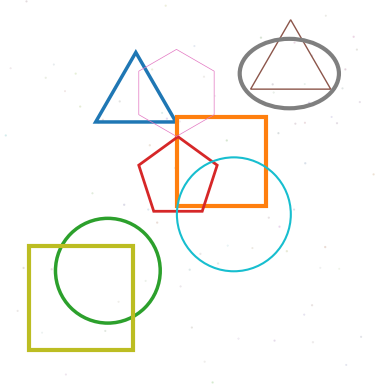[{"shape": "triangle", "thickness": 2.5, "radius": 0.6, "center": [0.353, 0.743]}, {"shape": "square", "thickness": 3, "radius": 0.58, "center": [0.576, 0.579]}, {"shape": "circle", "thickness": 2.5, "radius": 0.68, "center": [0.28, 0.297]}, {"shape": "pentagon", "thickness": 2, "radius": 0.54, "center": [0.462, 0.538]}, {"shape": "triangle", "thickness": 1, "radius": 0.6, "center": [0.755, 0.829]}, {"shape": "hexagon", "thickness": 0.5, "radius": 0.57, "center": [0.458, 0.759]}, {"shape": "oval", "thickness": 3, "radius": 0.64, "center": [0.751, 0.809]}, {"shape": "square", "thickness": 3, "radius": 0.67, "center": [0.21, 0.227]}, {"shape": "circle", "thickness": 1.5, "radius": 0.74, "center": [0.607, 0.443]}]